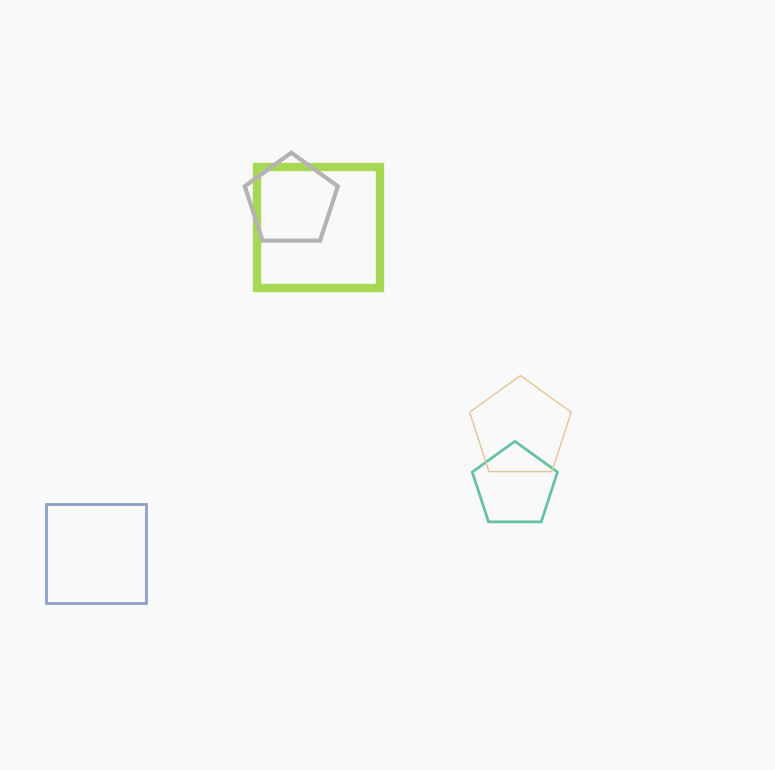[{"shape": "pentagon", "thickness": 1, "radius": 0.29, "center": [0.664, 0.369]}, {"shape": "square", "thickness": 1, "radius": 0.32, "center": [0.124, 0.281]}, {"shape": "square", "thickness": 3, "radius": 0.39, "center": [0.411, 0.704]}, {"shape": "pentagon", "thickness": 0.5, "radius": 0.34, "center": [0.672, 0.443]}, {"shape": "pentagon", "thickness": 1.5, "radius": 0.32, "center": [0.376, 0.739]}]